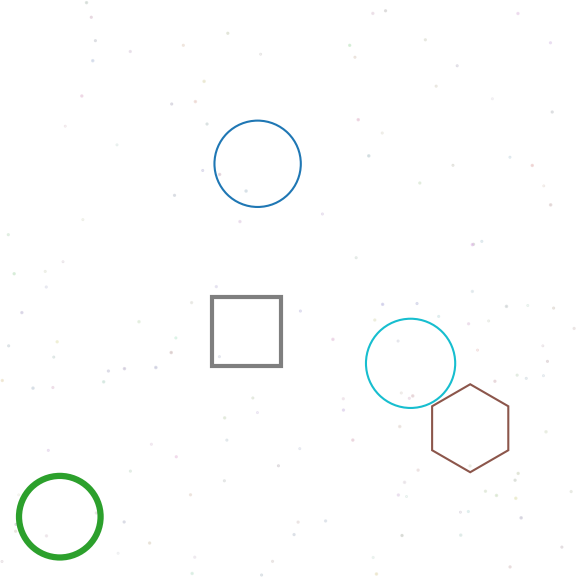[{"shape": "circle", "thickness": 1, "radius": 0.37, "center": [0.446, 0.716]}, {"shape": "circle", "thickness": 3, "radius": 0.35, "center": [0.104, 0.104]}, {"shape": "hexagon", "thickness": 1, "radius": 0.38, "center": [0.814, 0.258]}, {"shape": "square", "thickness": 2, "radius": 0.3, "center": [0.427, 0.425]}, {"shape": "circle", "thickness": 1, "radius": 0.39, "center": [0.711, 0.37]}]